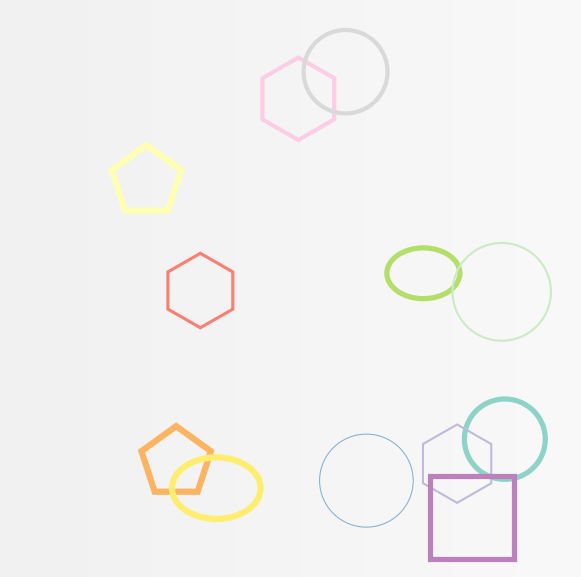[{"shape": "circle", "thickness": 2.5, "radius": 0.35, "center": [0.869, 0.239]}, {"shape": "pentagon", "thickness": 3, "radius": 0.31, "center": [0.252, 0.685]}, {"shape": "hexagon", "thickness": 1, "radius": 0.34, "center": [0.786, 0.196]}, {"shape": "hexagon", "thickness": 1.5, "radius": 0.32, "center": [0.345, 0.496]}, {"shape": "circle", "thickness": 0.5, "radius": 0.4, "center": [0.63, 0.167]}, {"shape": "pentagon", "thickness": 3, "radius": 0.31, "center": [0.303, 0.198]}, {"shape": "oval", "thickness": 2.5, "radius": 0.31, "center": [0.728, 0.526]}, {"shape": "hexagon", "thickness": 2, "radius": 0.36, "center": [0.513, 0.828]}, {"shape": "circle", "thickness": 2, "radius": 0.36, "center": [0.594, 0.875]}, {"shape": "square", "thickness": 2.5, "radius": 0.36, "center": [0.812, 0.103]}, {"shape": "circle", "thickness": 1, "radius": 0.42, "center": [0.863, 0.494]}, {"shape": "oval", "thickness": 3, "radius": 0.38, "center": [0.372, 0.154]}]